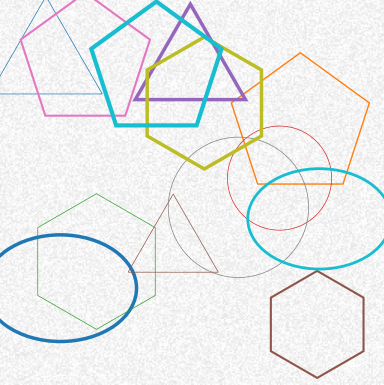[{"shape": "oval", "thickness": 2.5, "radius": 0.99, "center": [0.157, 0.251]}, {"shape": "triangle", "thickness": 0.5, "radius": 0.84, "center": [0.119, 0.84]}, {"shape": "pentagon", "thickness": 1, "radius": 0.94, "center": [0.78, 0.674]}, {"shape": "hexagon", "thickness": 0.5, "radius": 0.88, "center": [0.251, 0.321]}, {"shape": "circle", "thickness": 0.5, "radius": 0.68, "center": [0.726, 0.537]}, {"shape": "triangle", "thickness": 2.5, "radius": 0.83, "center": [0.494, 0.824]}, {"shape": "triangle", "thickness": 0.5, "radius": 0.68, "center": [0.45, 0.361]}, {"shape": "hexagon", "thickness": 1.5, "radius": 0.69, "center": [0.824, 0.157]}, {"shape": "pentagon", "thickness": 1.5, "radius": 0.88, "center": [0.222, 0.842]}, {"shape": "circle", "thickness": 0.5, "radius": 0.91, "center": [0.619, 0.462]}, {"shape": "hexagon", "thickness": 2.5, "radius": 0.86, "center": [0.531, 0.733]}, {"shape": "oval", "thickness": 2, "radius": 0.93, "center": [0.83, 0.432]}, {"shape": "pentagon", "thickness": 3, "radius": 0.89, "center": [0.406, 0.818]}]